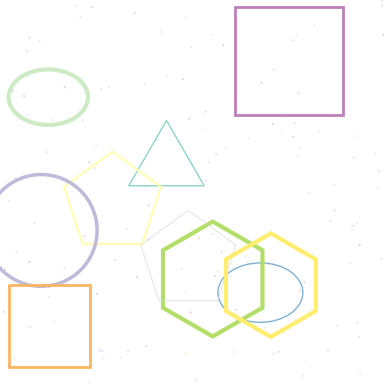[{"shape": "triangle", "thickness": 1, "radius": 0.57, "center": [0.432, 0.574]}, {"shape": "pentagon", "thickness": 1.5, "radius": 0.66, "center": [0.292, 0.474]}, {"shape": "circle", "thickness": 2.5, "radius": 0.73, "center": [0.107, 0.402]}, {"shape": "oval", "thickness": 1, "radius": 0.55, "center": [0.676, 0.24]}, {"shape": "square", "thickness": 2, "radius": 0.53, "center": [0.129, 0.153]}, {"shape": "hexagon", "thickness": 3, "radius": 0.75, "center": [0.553, 0.275]}, {"shape": "pentagon", "thickness": 0.5, "radius": 0.65, "center": [0.489, 0.324]}, {"shape": "square", "thickness": 2, "radius": 0.7, "center": [0.751, 0.841]}, {"shape": "oval", "thickness": 3, "radius": 0.51, "center": [0.125, 0.748]}, {"shape": "hexagon", "thickness": 3, "radius": 0.67, "center": [0.704, 0.259]}]